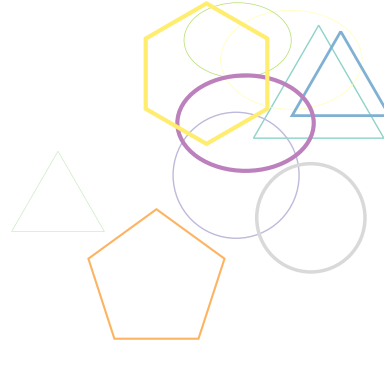[{"shape": "triangle", "thickness": 1, "radius": 0.98, "center": [0.828, 0.739]}, {"shape": "oval", "thickness": 0.5, "radius": 0.92, "center": [0.757, 0.845]}, {"shape": "circle", "thickness": 1, "radius": 0.82, "center": [0.613, 0.545]}, {"shape": "triangle", "thickness": 2, "radius": 0.73, "center": [0.885, 0.773]}, {"shape": "pentagon", "thickness": 1.5, "radius": 0.93, "center": [0.406, 0.271]}, {"shape": "oval", "thickness": 0.5, "radius": 0.7, "center": [0.617, 0.895]}, {"shape": "circle", "thickness": 2.5, "radius": 0.7, "center": [0.807, 0.434]}, {"shape": "oval", "thickness": 3, "radius": 0.89, "center": [0.638, 0.68]}, {"shape": "triangle", "thickness": 0.5, "radius": 0.7, "center": [0.151, 0.468]}, {"shape": "hexagon", "thickness": 3, "radius": 0.91, "center": [0.536, 0.809]}]